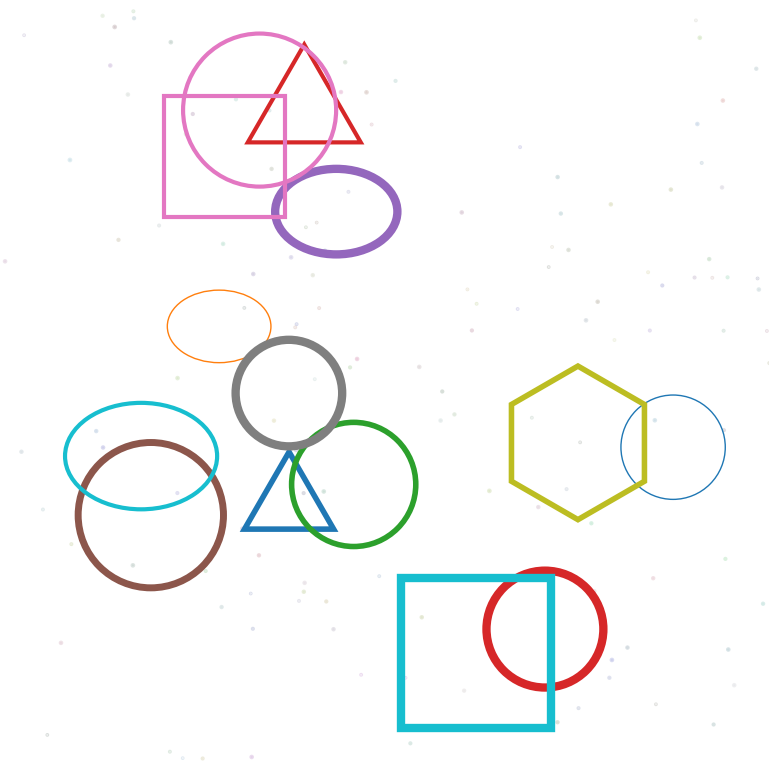[{"shape": "triangle", "thickness": 2, "radius": 0.33, "center": [0.375, 0.346]}, {"shape": "circle", "thickness": 0.5, "radius": 0.34, "center": [0.874, 0.419]}, {"shape": "oval", "thickness": 0.5, "radius": 0.34, "center": [0.285, 0.576]}, {"shape": "circle", "thickness": 2, "radius": 0.4, "center": [0.459, 0.371]}, {"shape": "circle", "thickness": 3, "radius": 0.38, "center": [0.708, 0.183]}, {"shape": "triangle", "thickness": 1.5, "radius": 0.42, "center": [0.395, 0.857]}, {"shape": "oval", "thickness": 3, "radius": 0.4, "center": [0.437, 0.725]}, {"shape": "circle", "thickness": 2.5, "radius": 0.47, "center": [0.196, 0.331]}, {"shape": "square", "thickness": 1.5, "radius": 0.39, "center": [0.292, 0.796]}, {"shape": "circle", "thickness": 1.5, "radius": 0.5, "center": [0.337, 0.857]}, {"shape": "circle", "thickness": 3, "radius": 0.35, "center": [0.375, 0.49]}, {"shape": "hexagon", "thickness": 2, "radius": 0.5, "center": [0.751, 0.425]}, {"shape": "oval", "thickness": 1.5, "radius": 0.49, "center": [0.183, 0.408]}, {"shape": "square", "thickness": 3, "radius": 0.48, "center": [0.618, 0.152]}]